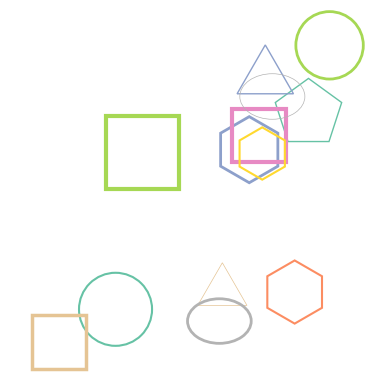[{"shape": "pentagon", "thickness": 1, "radius": 0.45, "center": [0.801, 0.706]}, {"shape": "circle", "thickness": 1.5, "radius": 0.47, "center": [0.3, 0.197]}, {"shape": "hexagon", "thickness": 1.5, "radius": 0.41, "center": [0.765, 0.241]}, {"shape": "triangle", "thickness": 1, "radius": 0.42, "center": [0.689, 0.799]}, {"shape": "hexagon", "thickness": 2, "radius": 0.43, "center": [0.647, 0.611]}, {"shape": "square", "thickness": 3, "radius": 0.35, "center": [0.673, 0.648]}, {"shape": "circle", "thickness": 2, "radius": 0.44, "center": [0.856, 0.882]}, {"shape": "square", "thickness": 3, "radius": 0.48, "center": [0.37, 0.604]}, {"shape": "hexagon", "thickness": 1.5, "radius": 0.34, "center": [0.681, 0.601]}, {"shape": "square", "thickness": 2.5, "radius": 0.35, "center": [0.154, 0.11]}, {"shape": "triangle", "thickness": 0.5, "radius": 0.37, "center": [0.578, 0.244]}, {"shape": "oval", "thickness": 2, "radius": 0.41, "center": [0.57, 0.166]}, {"shape": "oval", "thickness": 0.5, "radius": 0.42, "center": [0.707, 0.749]}]